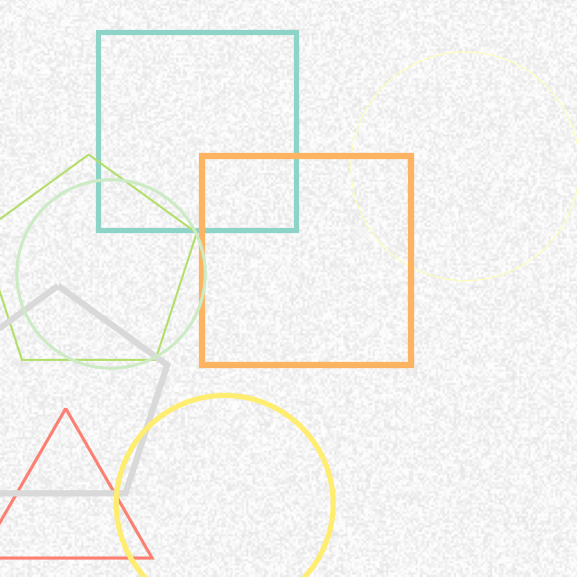[{"shape": "square", "thickness": 2.5, "radius": 0.86, "center": [0.341, 0.773]}, {"shape": "circle", "thickness": 0.5, "radius": 0.99, "center": [0.806, 0.711]}, {"shape": "triangle", "thickness": 1.5, "radius": 0.86, "center": [0.114, 0.119]}, {"shape": "square", "thickness": 3, "radius": 0.91, "center": [0.53, 0.548]}, {"shape": "pentagon", "thickness": 1, "radius": 0.98, "center": [0.154, 0.535]}, {"shape": "pentagon", "thickness": 3, "radius": 0.99, "center": [0.101, 0.306]}, {"shape": "circle", "thickness": 1.5, "radius": 0.82, "center": [0.192, 0.525]}, {"shape": "circle", "thickness": 2.5, "radius": 0.94, "center": [0.389, 0.127]}]